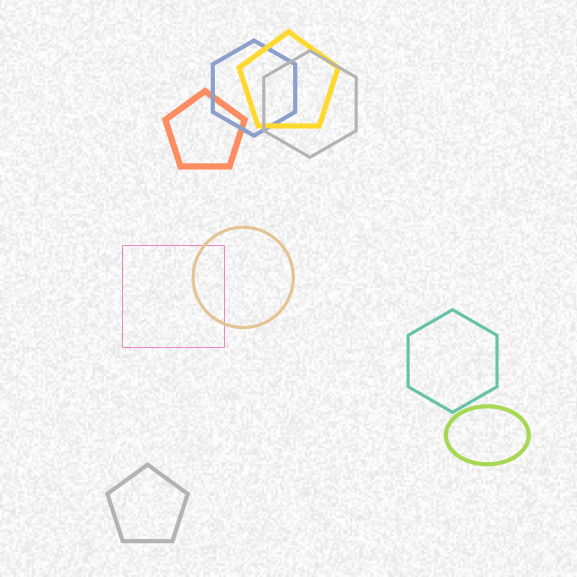[{"shape": "hexagon", "thickness": 1.5, "radius": 0.44, "center": [0.784, 0.374]}, {"shape": "pentagon", "thickness": 3, "radius": 0.36, "center": [0.355, 0.769]}, {"shape": "hexagon", "thickness": 2, "radius": 0.41, "center": [0.44, 0.847]}, {"shape": "square", "thickness": 0.5, "radius": 0.44, "center": [0.299, 0.486]}, {"shape": "oval", "thickness": 2, "radius": 0.36, "center": [0.844, 0.245]}, {"shape": "pentagon", "thickness": 2.5, "radius": 0.45, "center": [0.5, 0.854]}, {"shape": "circle", "thickness": 1.5, "radius": 0.43, "center": [0.421, 0.519]}, {"shape": "hexagon", "thickness": 1.5, "radius": 0.46, "center": [0.537, 0.819]}, {"shape": "pentagon", "thickness": 2, "radius": 0.37, "center": [0.256, 0.121]}]